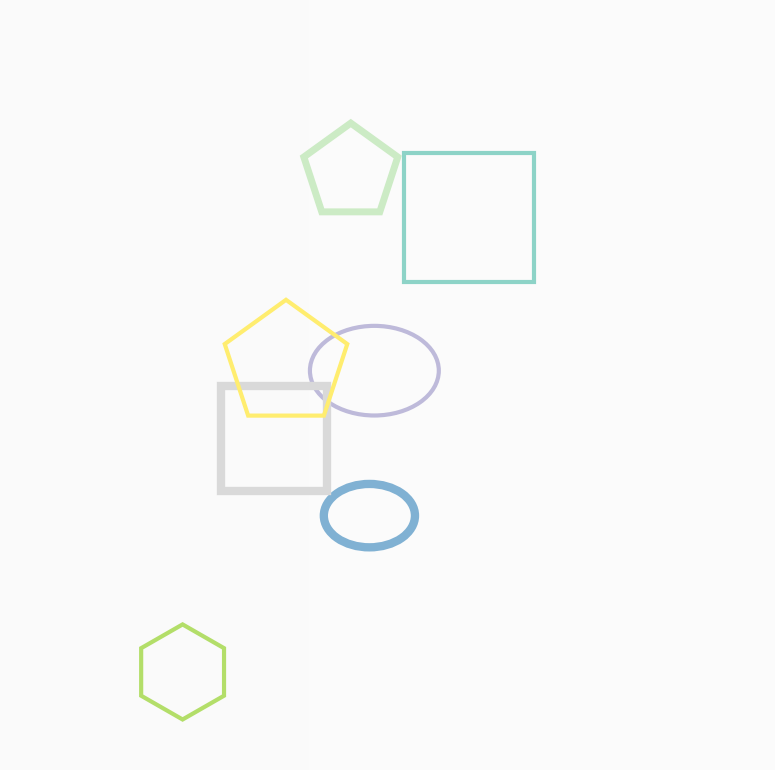[{"shape": "square", "thickness": 1.5, "radius": 0.42, "center": [0.605, 0.718]}, {"shape": "oval", "thickness": 1.5, "radius": 0.42, "center": [0.483, 0.519]}, {"shape": "oval", "thickness": 3, "radius": 0.29, "center": [0.477, 0.33]}, {"shape": "hexagon", "thickness": 1.5, "radius": 0.31, "center": [0.236, 0.127]}, {"shape": "square", "thickness": 3, "radius": 0.34, "center": [0.353, 0.431]}, {"shape": "pentagon", "thickness": 2.5, "radius": 0.32, "center": [0.453, 0.776]}, {"shape": "pentagon", "thickness": 1.5, "radius": 0.42, "center": [0.369, 0.527]}]